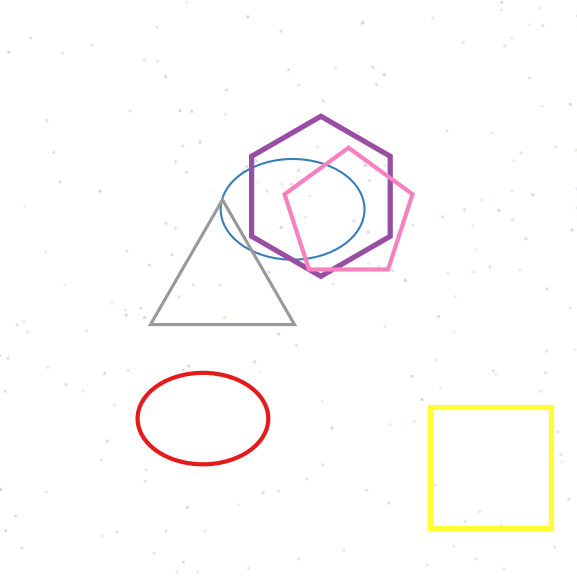[{"shape": "oval", "thickness": 2, "radius": 0.57, "center": [0.351, 0.274]}, {"shape": "oval", "thickness": 1, "radius": 0.62, "center": [0.507, 0.637]}, {"shape": "hexagon", "thickness": 2.5, "radius": 0.69, "center": [0.556, 0.659]}, {"shape": "square", "thickness": 2.5, "radius": 0.52, "center": [0.85, 0.189]}, {"shape": "pentagon", "thickness": 2, "radius": 0.58, "center": [0.604, 0.627]}, {"shape": "triangle", "thickness": 1.5, "radius": 0.72, "center": [0.385, 0.509]}]